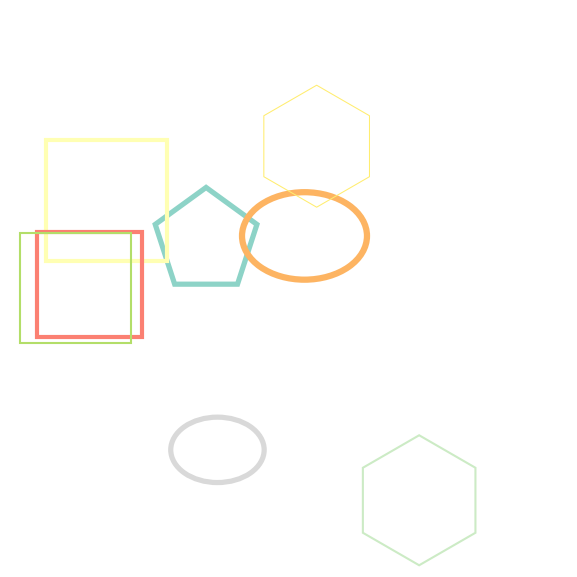[{"shape": "pentagon", "thickness": 2.5, "radius": 0.46, "center": [0.357, 0.582]}, {"shape": "square", "thickness": 2, "radius": 0.52, "center": [0.184, 0.652]}, {"shape": "square", "thickness": 2, "radius": 0.45, "center": [0.155, 0.507]}, {"shape": "oval", "thickness": 3, "radius": 0.54, "center": [0.527, 0.591]}, {"shape": "square", "thickness": 1, "radius": 0.48, "center": [0.131, 0.501]}, {"shape": "oval", "thickness": 2.5, "radius": 0.4, "center": [0.377, 0.22]}, {"shape": "hexagon", "thickness": 1, "radius": 0.56, "center": [0.726, 0.133]}, {"shape": "hexagon", "thickness": 0.5, "radius": 0.53, "center": [0.548, 0.746]}]